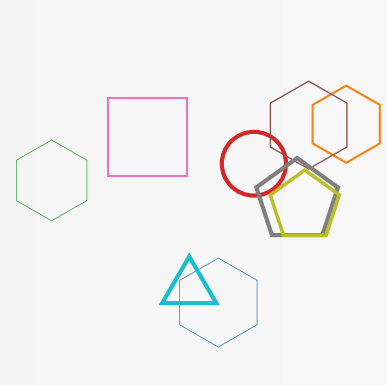[{"shape": "hexagon", "thickness": 0.5, "radius": 0.58, "center": [0.563, 0.214]}, {"shape": "hexagon", "thickness": 1.5, "radius": 0.5, "center": [0.893, 0.677]}, {"shape": "hexagon", "thickness": 0.5, "radius": 0.52, "center": [0.133, 0.531]}, {"shape": "circle", "thickness": 3, "radius": 0.41, "center": [0.655, 0.575]}, {"shape": "hexagon", "thickness": 1, "radius": 0.57, "center": [0.797, 0.675]}, {"shape": "square", "thickness": 1.5, "radius": 0.51, "center": [0.38, 0.644]}, {"shape": "pentagon", "thickness": 3, "radius": 0.55, "center": [0.767, 0.479]}, {"shape": "pentagon", "thickness": 2.5, "radius": 0.47, "center": [0.787, 0.465]}, {"shape": "triangle", "thickness": 3, "radius": 0.4, "center": [0.488, 0.253]}]